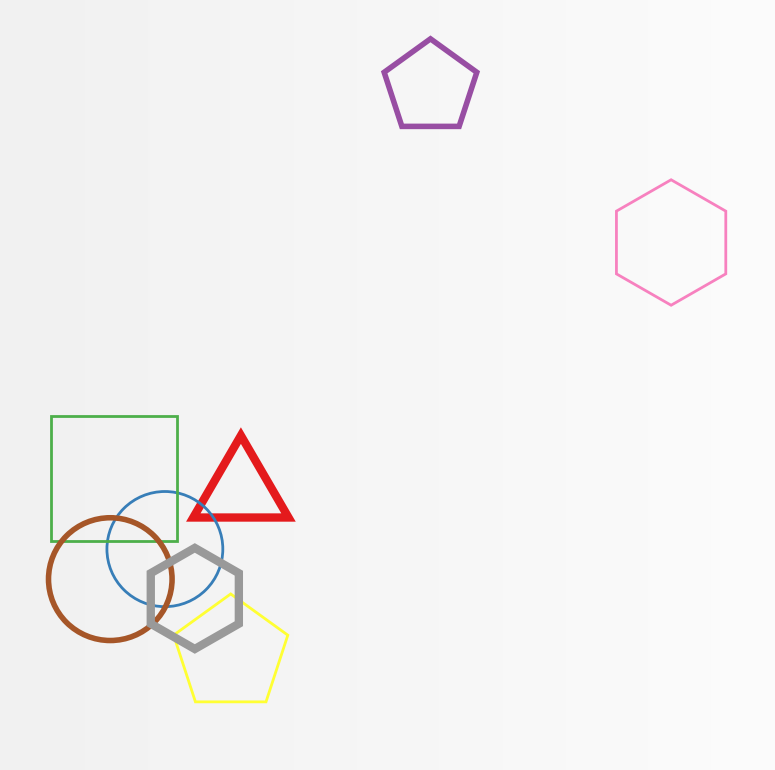[{"shape": "triangle", "thickness": 3, "radius": 0.35, "center": [0.311, 0.363]}, {"shape": "circle", "thickness": 1, "radius": 0.37, "center": [0.213, 0.287]}, {"shape": "square", "thickness": 1, "radius": 0.41, "center": [0.148, 0.379]}, {"shape": "pentagon", "thickness": 2, "radius": 0.31, "center": [0.555, 0.887]}, {"shape": "pentagon", "thickness": 1, "radius": 0.39, "center": [0.298, 0.151]}, {"shape": "circle", "thickness": 2, "radius": 0.4, "center": [0.142, 0.248]}, {"shape": "hexagon", "thickness": 1, "radius": 0.41, "center": [0.866, 0.685]}, {"shape": "hexagon", "thickness": 3, "radius": 0.33, "center": [0.251, 0.223]}]